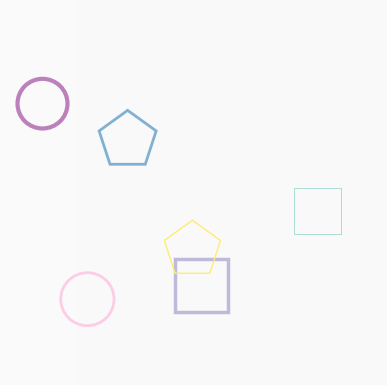[{"shape": "square", "thickness": 0.5, "radius": 0.3, "center": [0.818, 0.452]}, {"shape": "square", "thickness": 2.5, "radius": 0.34, "center": [0.519, 0.259]}, {"shape": "pentagon", "thickness": 2, "radius": 0.39, "center": [0.329, 0.636]}, {"shape": "circle", "thickness": 2, "radius": 0.34, "center": [0.226, 0.223]}, {"shape": "circle", "thickness": 3, "radius": 0.32, "center": [0.11, 0.731]}, {"shape": "pentagon", "thickness": 1, "radius": 0.38, "center": [0.497, 0.352]}]